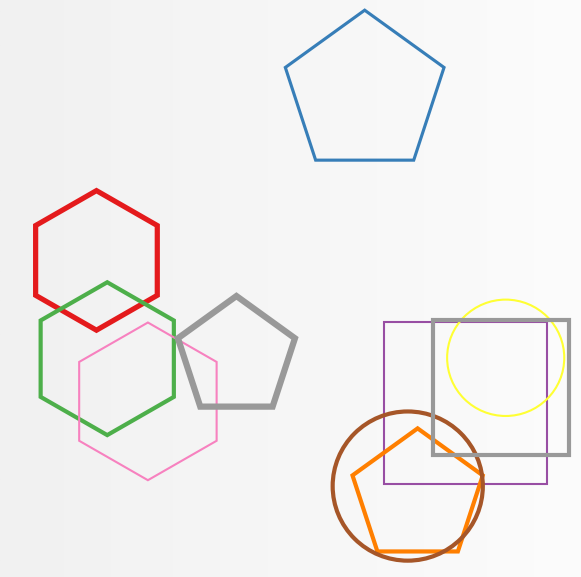[{"shape": "hexagon", "thickness": 2.5, "radius": 0.6, "center": [0.166, 0.548]}, {"shape": "pentagon", "thickness": 1.5, "radius": 0.72, "center": [0.627, 0.838]}, {"shape": "hexagon", "thickness": 2, "radius": 0.66, "center": [0.185, 0.378]}, {"shape": "square", "thickness": 1, "radius": 0.7, "center": [0.801, 0.301]}, {"shape": "pentagon", "thickness": 2, "radius": 0.59, "center": [0.718, 0.14]}, {"shape": "circle", "thickness": 1, "radius": 0.5, "center": [0.87, 0.38]}, {"shape": "circle", "thickness": 2, "radius": 0.65, "center": [0.701, 0.157]}, {"shape": "hexagon", "thickness": 1, "radius": 0.68, "center": [0.254, 0.304]}, {"shape": "pentagon", "thickness": 3, "radius": 0.53, "center": [0.407, 0.381]}, {"shape": "square", "thickness": 2, "radius": 0.59, "center": [0.862, 0.328]}]